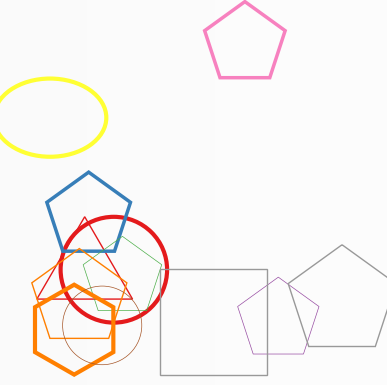[{"shape": "circle", "thickness": 3, "radius": 0.69, "center": [0.294, 0.299]}, {"shape": "triangle", "thickness": 1, "radius": 0.71, "center": [0.219, 0.294]}, {"shape": "pentagon", "thickness": 2.5, "radius": 0.57, "center": [0.229, 0.439]}, {"shape": "pentagon", "thickness": 0.5, "radius": 0.53, "center": [0.316, 0.279]}, {"shape": "pentagon", "thickness": 0.5, "radius": 0.55, "center": [0.718, 0.17]}, {"shape": "hexagon", "thickness": 3, "radius": 0.58, "center": [0.191, 0.144]}, {"shape": "pentagon", "thickness": 1, "radius": 0.64, "center": [0.205, 0.225]}, {"shape": "oval", "thickness": 3, "radius": 0.73, "center": [0.129, 0.694]}, {"shape": "circle", "thickness": 0.5, "radius": 0.51, "center": [0.264, 0.155]}, {"shape": "pentagon", "thickness": 2.5, "radius": 0.55, "center": [0.632, 0.887]}, {"shape": "square", "thickness": 1, "radius": 0.69, "center": [0.551, 0.164]}, {"shape": "pentagon", "thickness": 1, "radius": 0.73, "center": [0.883, 0.218]}]